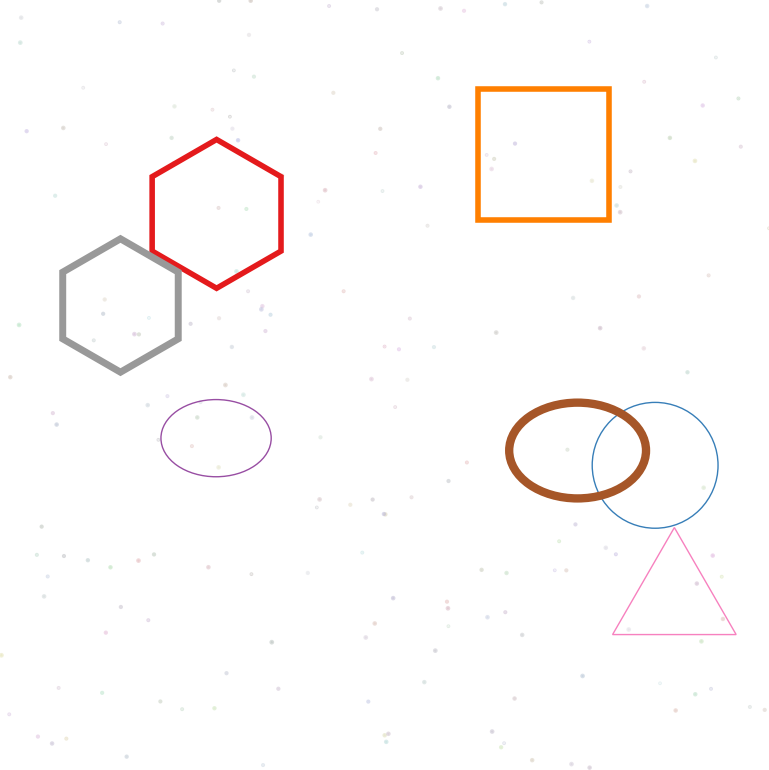[{"shape": "hexagon", "thickness": 2, "radius": 0.48, "center": [0.281, 0.722]}, {"shape": "circle", "thickness": 0.5, "radius": 0.41, "center": [0.851, 0.396]}, {"shape": "oval", "thickness": 0.5, "radius": 0.36, "center": [0.281, 0.431]}, {"shape": "square", "thickness": 2, "radius": 0.42, "center": [0.706, 0.799]}, {"shape": "oval", "thickness": 3, "radius": 0.44, "center": [0.75, 0.415]}, {"shape": "triangle", "thickness": 0.5, "radius": 0.46, "center": [0.876, 0.222]}, {"shape": "hexagon", "thickness": 2.5, "radius": 0.43, "center": [0.156, 0.603]}]